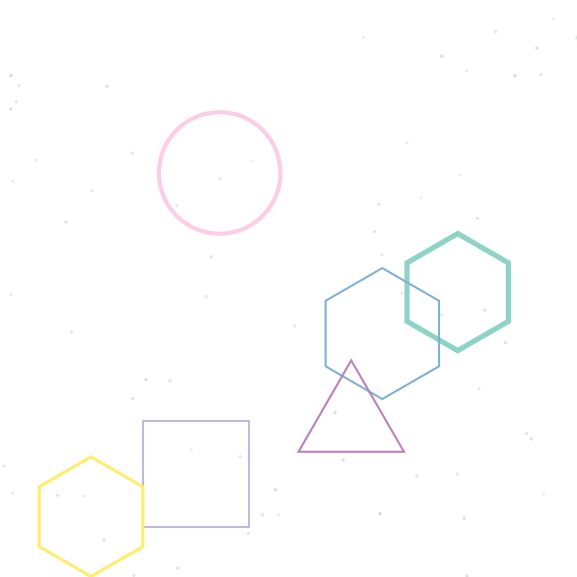[{"shape": "hexagon", "thickness": 2.5, "radius": 0.51, "center": [0.793, 0.493]}, {"shape": "square", "thickness": 1, "radius": 0.46, "center": [0.339, 0.179]}, {"shape": "hexagon", "thickness": 1, "radius": 0.57, "center": [0.662, 0.422]}, {"shape": "circle", "thickness": 2, "radius": 0.53, "center": [0.38, 0.7]}, {"shape": "triangle", "thickness": 1, "radius": 0.53, "center": [0.608, 0.27]}, {"shape": "hexagon", "thickness": 1.5, "radius": 0.52, "center": [0.158, 0.104]}]